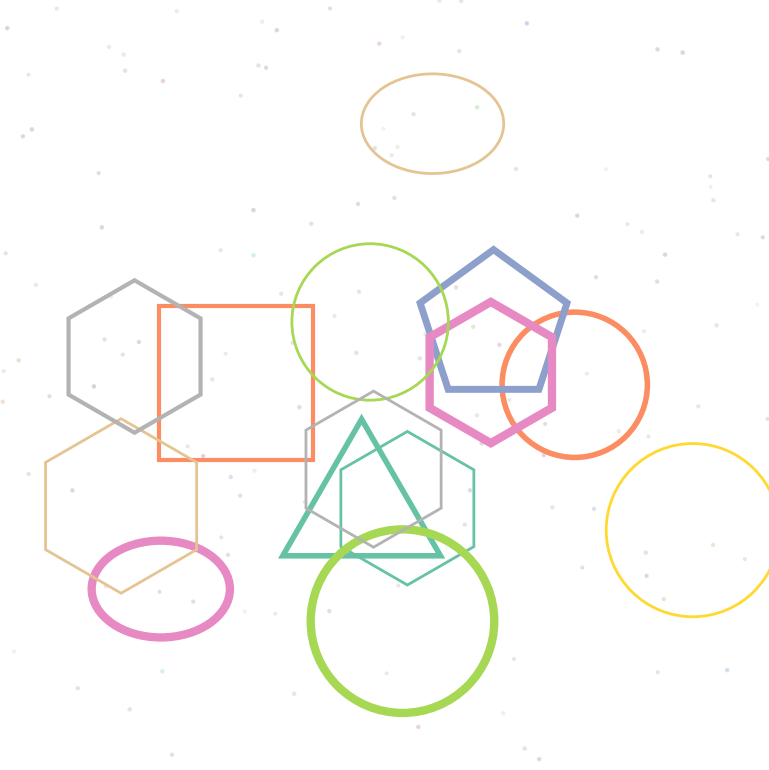[{"shape": "hexagon", "thickness": 1, "radius": 0.5, "center": [0.529, 0.34]}, {"shape": "triangle", "thickness": 2, "radius": 0.59, "center": [0.47, 0.337]}, {"shape": "square", "thickness": 1.5, "radius": 0.5, "center": [0.306, 0.503]}, {"shape": "circle", "thickness": 2, "radius": 0.47, "center": [0.746, 0.5]}, {"shape": "pentagon", "thickness": 2.5, "radius": 0.5, "center": [0.641, 0.575]}, {"shape": "oval", "thickness": 3, "radius": 0.45, "center": [0.209, 0.235]}, {"shape": "hexagon", "thickness": 3, "radius": 0.46, "center": [0.637, 0.516]}, {"shape": "circle", "thickness": 3, "radius": 0.6, "center": [0.523, 0.193]}, {"shape": "circle", "thickness": 1, "radius": 0.51, "center": [0.481, 0.582]}, {"shape": "circle", "thickness": 1, "radius": 0.56, "center": [0.9, 0.311]}, {"shape": "hexagon", "thickness": 1, "radius": 0.57, "center": [0.157, 0.343]}, {"shape": "oval", "thickness": 1, "radius": 0.46, "center": [0.562, 0.839]}, {"shape": "hexagon", "thickness": 1.5, "radius": 0.49, "center": [0.175, 0.537]}, {"shape": "hexagon", "thickness": 1, "radius": 0.51, "center": [0.485, 0.391]}]